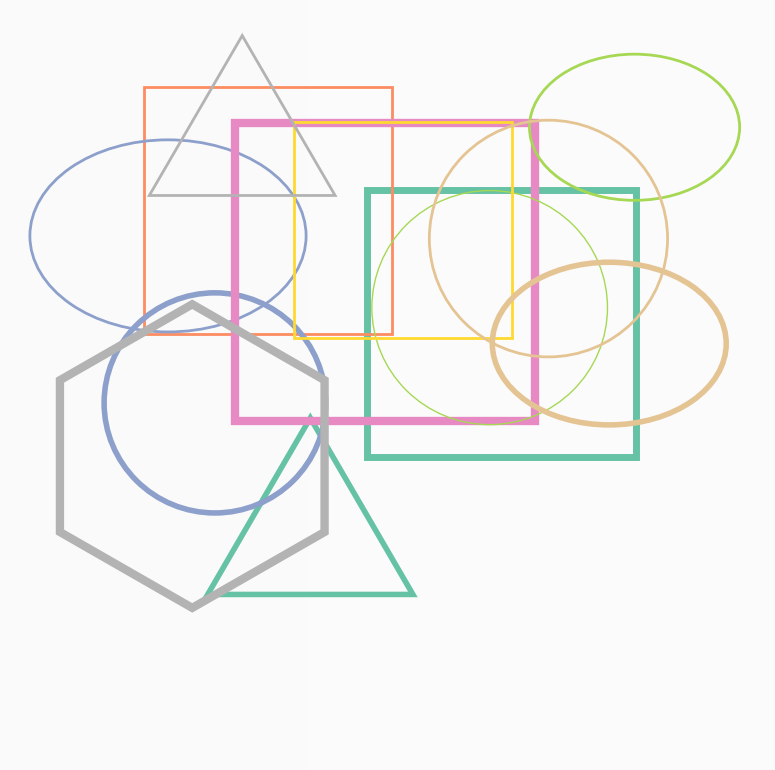[{"shape": "square", "thickness": 2.5, "radius": 0.87, "center": [0.647, 0.58]}, {"shape": "triangle", "thickness": 2, "radius": 0.76, "center": [0.4, 0.304]}, {"shape": "square", "thickness": 1, "radius": 0.8, "center": [0.346, 0.727]}, {"shape": "circle", "thickness": 2, "radius": 0.71, "center": [0.277, 0.477]}, {"shape": "oval", "thickness": 1, "radius": 0.89, "center": [0.217, 0.694]}, {"shape": "square", "thickness": 3, "radius": 0.97, "center": [0.497, 0.647]}, {"shape": "oval", "thickness": 1, "radius": 0.68, "center": [0.819, 0.835]}, {"shape": "circle", "thickness": 0.5, "radius": 0.76, "center": [0.632, 0.601]}, {"shape": "square", "thickness": 1, "radius": 0.7, "center": [0.52, 0.701]}, {"shape": "oval", "thickness": 2, "radius": 0.75, "center": [0.786, 0.554]}, {"shape": "circle", "thickness": 1, "radius": 0.77, "center": [0.708, 0.69]}, {"shape": "hexagon", "thickness": 3, "radius": 0.99, "center": [0.248, 0.408]}, {"shape": "triangle", "thickness": 1, "radius": 0.69, "center": [0.313, 0.815]}]